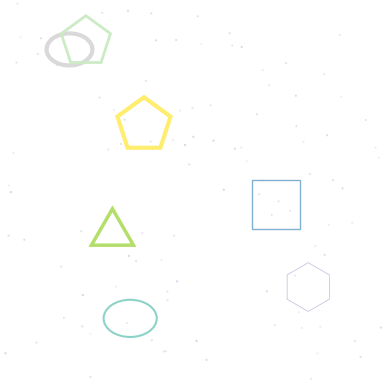[{"shape": "oval", "thickness": 1.5, "radius": 0.35, "center": [0.338, 0.173]}, {"shape": "hexagon", "thickness": 0.5, "radius": 0.32, "center": [0.801, 0.254]}, {"shape": "square", "thickness": 1, "radius": 0.32, "center": [0.717, 0.469]}, {"shape": "triangle", "thickness": 2.5, "radius": 0.31, "center": [0.292, 0.395]}, {"shape": "oval", "thickness": 3, "radius": 0.3, "center": [0.181, 0.872]}, {"shape": "pentagon", "thickness": 2, "radius": 0.34, "center": [0.223, 0.892]}, {"shape": "pentagon", "thickness": 3, "radius": 0.36, "center": [0.374, 0.675]}]